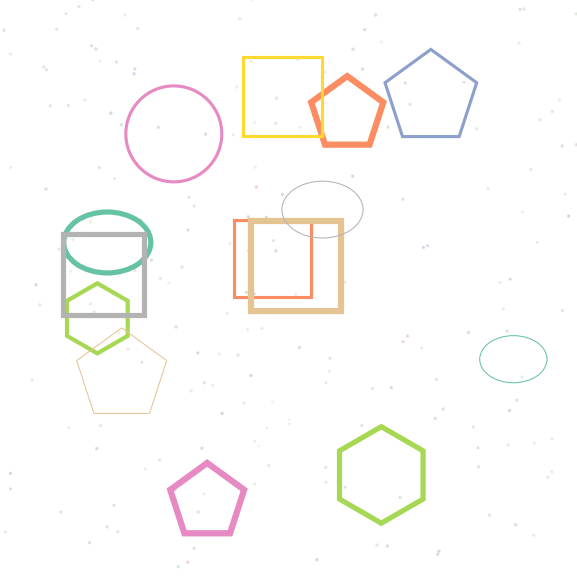[{"shape": "oval", "thickness": 0.5, "radius": 0.29, "center": [0.889, 0.377]}, {"shape": "oval", "thickness": 2.5, "radius": 0.38, "center": [0.186, 0.579]}, {"shape": "square", "thickness": 1.5, "radius": 0.33, "center": [0.472, 0.551]}, {"shape": "pentagon", "thickness": 3, "radius": 0.33, "center": [0.601, 0.802]}, {"shape": "pentagon", "thickness": 1.5, "radius": 0.42, "center": [0.746, 0.83]}, {"shape": "circle", "thickness": 1.5, "radius": 0.42, "center": [0.301, 0.767]}, {"shape": "pentagon", "thickness": 3, "radius": 0.34, "center": [0.359, 0.13]}, {"shape": "hexagon", "thickness": 2.5, "radius": 0.42, "center": [0.66, 0.177]}, {"shape": "hexagon", "thickness": 2, "radius": 0.3, "center": [0.169, 0.448]}, {"shape": "square", "thickness": 1.5, "radius": 0.34, "center": [0.488, 0.832]}, {"shape": "pentagon", "thickness": 0.5, "radius": 0.41, "center": [0.211, 0.349]}, {"shape": "square", "thickness": 3, "radius": 0.39, "center": [0.513, 0.539]}, {"shape": "oval", "thickness": 0.5, "radius": 0.35, "center": [0.558, 0.636]}, {"shape": "square", "thickness": 2.5, "radius": 0.35, "center": [0.179, 0.523]}]